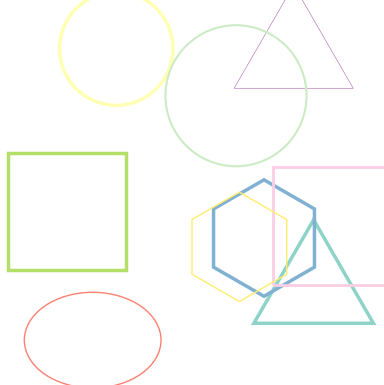[{"shape": "triangle", "thickness": 2.5, "radius": 0.9, "center": [0.815, 0.25]}, {"shape": "circle", "thickness": 2.5, "radius": 0.74, "center": [0.302, 0.874]}, {"shape": "oval", "thickness": 1, "radius": 0.89, "center": [0.241, 0.117]}, {"shape": "hexagon", "thickness": 2.5, "radius": 0.76, "center": [0.686, 0.382]}, {"shape": "square", "thickness": 2.5, "radius": 0.76, "center": [0.174, 0.45]}, {"shape": "square", "thickness": 2, "radius": 0.77, "center": [0.863, 0.414]}, {"shape": "triangle", "thickness": 0.5, "radius": 0.89, "center": [0.763, 0.86]}, {"shape": "circle", "thickness": 1.5, "radius": 0.92, "center": [0.613, 0.751]}, {"shape": "hexagon", "thickness": 1, "radius": 0.71, "center": [0.622, 0.359]}]